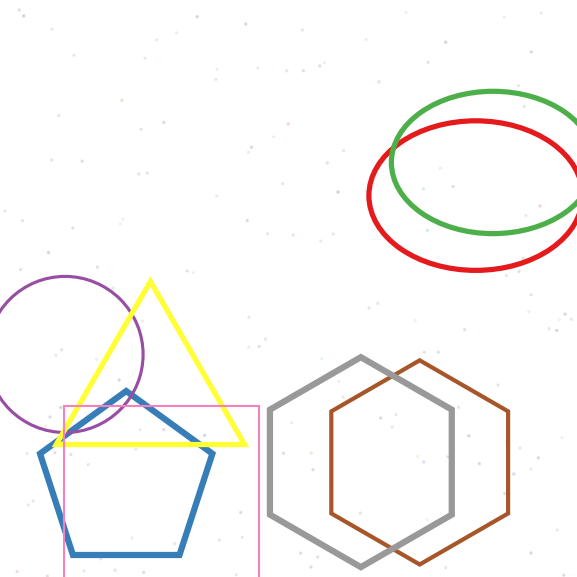[{"shape": "oval", "thickness": 2.5, "radius": 0.92, "center": [0.824, 0.66]}, {"shape": "pentagon", "thickness": 3, "radius": 0.78, "center": [0.219, 0.165]}, {"shape": "oval", "thickness": 2.5, "radius": 0.88, "center": [0.854, 0.718]}, {"shape": "circle", "thickness": 1.5, "radius": 0.68, "center": [0.113, 0.385]}, {"shape": "triangle", "thickness": 2.5, "radius": 0.94, "center": [0.26, 0.324]}, {"shape": "hexagon", "thickness": 2, "radius": 0.88, "center": [0.727, 0.198]}, {"shape": "square", "thickness": 1, "radius": 0.84, "center": [0.28, 0.127]}, {"shape": "hexagon", "thickness": 3, "radius": 0.91, "center": [0.625, 0.199]}]